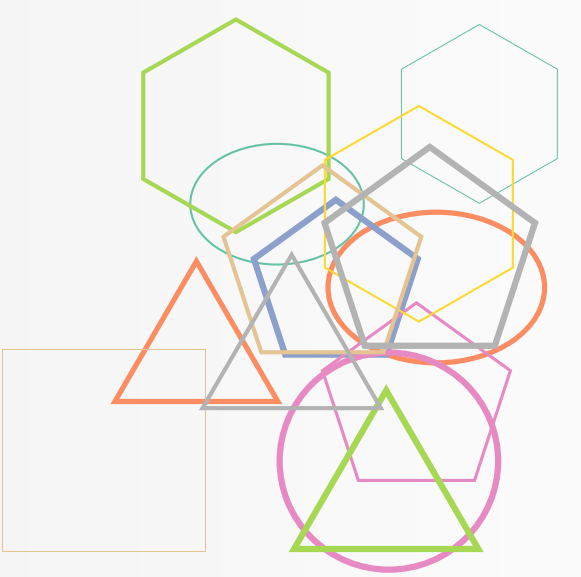[{"shape": "oval", "thickness": 1, "radius": 0.75, "center": [0.477, 0.646]}, {"shape": "hexagon", "thickness": 0.5, "radius": 0.77, "center": [0.825, 0.802]}, {"shape": "oval", "thickness": 2.5, "radius": 0.93, "center": [0.751, 0.501]}, {"shape": "triangle", "thickness": 2.5, "radius": 0.81, "center": [0.338, 0.385]}, {"shape": "pentagon", "thickness": 3, "radius": 0.74, "center": [0.578, 0.505]}, {"shape": "circle", "thickness": 3, "radius": 0.94, "center": [0.669, 0.201]}, {"shape": "pentagon", "thickness": 1.5, "radius": 0.85, "center": [0.716, 0.305]}, {"shape": "hexagon", "thickness": 2, "radius": 0.92, "center": [0.406, 0.781]}, {"shape": "triangle", "thickness": 3, "radius": 0.92, "center": [0.664, 0.14]}, {"shape": "hexagon", "thickness": 1, "radius": 0.93, "center": [0.721, 0.629]}, {"shape": "square", "thickness": 0.5, "radius": 0.87, "center": [0.178, 0.22]}, {"shape": "pentagon", "thickness": 2, "radius": 0.89, "center": [0.555, 0.534]}, {"shape": "pentagon", "thickness": 3, "radius": 0.95, "center": [0.739, 0.554]}, {"shape": "triangle", "thickness": 2, "radius": 0.89, "center": [0.502, 0.381]}]